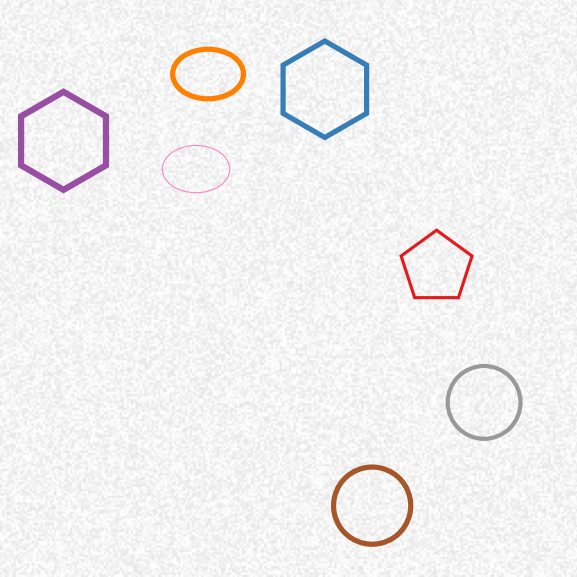[{"shape": "pentagon", "thickness": 1.5, "radius": 0.32, "center": [0.756, 0.536]}, {"shape": "hexagon", "thickness": 2.5, "radius": 0.42, "center": [0.563, 0.845]}, {"shape": "hexagon", "thickness": 3, "radius": 0.42, "center": [0.11, 0.755]}, {"shape": "oval", "thickness": 2.5, "radius": 0.31, "center": [0.36, 0.871]}, {"shape": "circle", "thickness": 2.5, "radius": 0.33, "center": [0.644, 0.124]}, {"shape": "oval", "thickness": 0.5, "radius": 0.29, "center": [0.339, 0.706]}, {"shape": "circle", "thickness": 2, "radius": 0.32, "center": [0.838, 0.302]}]